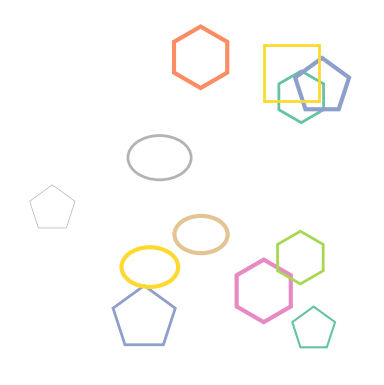[{"shape": "hexagon", "thickness": 2, "radius": 0.34, "center": [0.782, 0.749]}, {"shape": "pentagon", "thickness": 1.5, "radius": 0.29, "center": [0.815, 0.145]}, {"shape": "hexagon", "thickness": 3, "radius": 0.4, "center": [0.521, 0.851]}, {"shape": "pentagon", "thickness": 3, "radius": 0.37, "center": [0.837, 0.776]}, {"shape": "pentagon", "thickness": 2, "radius": 0.42, "center": [0.374, 0.173]}, {"shape": "hexagon", "thickness": 3, "radius": 0.41, "center": [0.685, 0.244]}, {"shape": "hexagon", "thickness": 2, "radius": 0.34, "center": [0.78, 0.331]}, {"shape": "oval", "thickness": 3, "radius": 0.37, "center": [0.389, 0.306]}, {"shape": "square", "thickness": 2, "radius": 0.36, "center": [0.757, 0.81]}, {"shape": "oval", "thickness": 3, "radius": 0.35, "center": [0.522, 0.391]}, {"shape": "oval", "thickness": 2, "radius": 0.41, "center": [0.414, 0.59]}, {"shape": "pentagon", "thickness": 0.5, "radius": 0.31, "center": [0.136, 0.458]}]